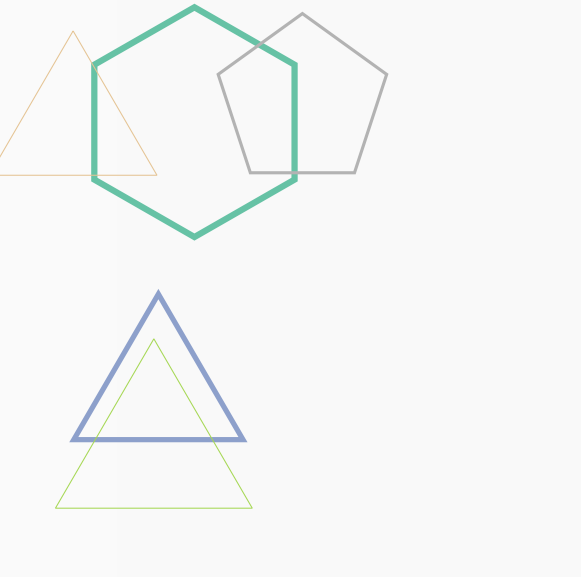[{"shape": "hexagon", "thickness": 3, "radius": 0.99, "center": [0.335, 0.788]}, {"shape": "triangle", "thickness": 2.5, "radius": 0.84, "center": [0.273, 0.322]}, {"shape": "triangle", "thickness": 0.5, "radius": 0.98, "center": [0.265, 0.217]}, {"shape": "triangle", "thickness": 0.5, "radius": 0.83, "center": [0.126, 0.779]}, {"shape": "pentagon", "thickness": 1.5, "radius": 0.76, "center": [0.52, 0.823]}]